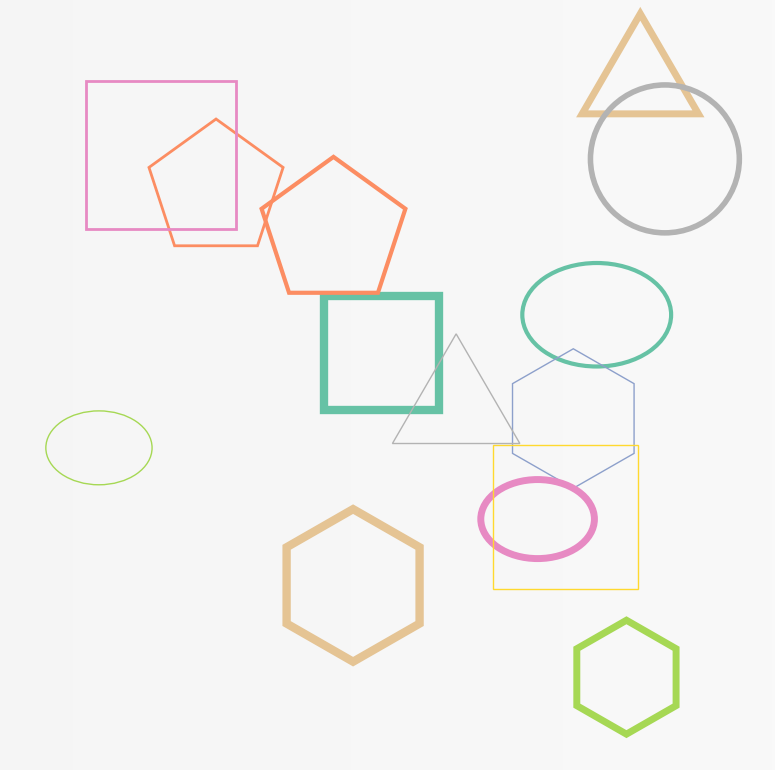[{"shape": "oval", "thickness": 1.5, "radius": 0.48, "center": [0.77, 0.591]}, {"shape": "square", "thickness": 3, "radius": 0.37, "center": [0.492, 0.542]}, {"shape": "pentagon", "thickness": 1, "radius": 0.45, "center": [0.279, 0.754]}, {"shape": "pentagon", "thickness": 1.5, "radius": 0.49, "center": [0.43, 0.699]}, {"shape": "hexagon", "thickness": 0.5, "radius": 0.45, "center": [0.74, 0.456]}, {"shape": "oval", "thickness": 2.5, "radius": 0.37, "center": [0.694, 0.326]}, {"shape": "square", "thickness": 1, "radius": 0.48, "center": [0.208, 0.799]}, {"shape": "oval", "thickness": 0.5, "radius": 0.34, "center": [0.128, 0.418]}, {"shape": "hexagon", "thickness": 2.5, "radius": 0.37, "center": [0.808, 0.121]}, {"shape": "square", "thickness": 0.5, "radius": 0.47, "center": [0.73, 0.328]}, {"shape": "triangle", "thickness": 2.5, "radius": 0.43, "center": [0.826, 0.895]}, {"shape": "hexagon", "thickness": 3, "radius": 0.5, "center": [0.456, 0.24]}, {"shape": "triangle", "thickness": 0.5, "radius": 0.47, "center": [0.589, 0.471]}, {"shape": "circle", "thickness": 2, "radius": 0.48, "center": [0.858, 0.794]}]